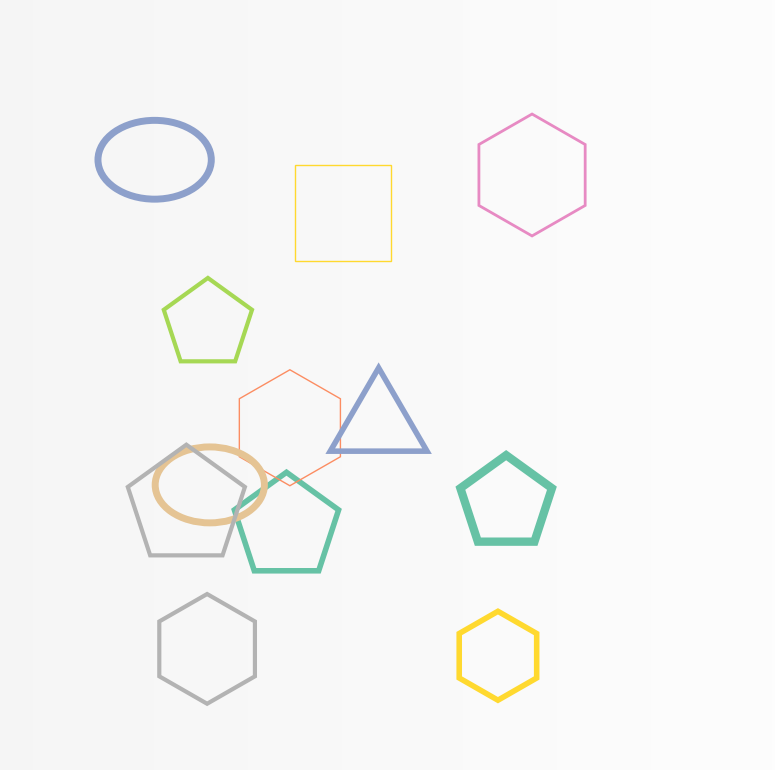[{"shape": "pentagon", "thickness": 2, "radius": 0.35, "center": [0.37, 0.316]}, {"shape": "pentagon", "thickness": 3, "radius": 0.31, "center": [0.653, 0.347]}, {"shape": "hexagon", "thickness": 0.5, "radius": 0.38, "center": [0.374, 0.444]}, {"shape": "oval", "thickness": 2.5, "radius": 0.37, "center": [0.2, 0.793]}, {"shape": "triangle", "thickness": 2, "radius": 0.36, "center": [0.489, 0.45]}, {"shape": "hexagon", "thickness": 1, "radius": 0.4, "center": [0.687, 0.773]}, {"shape": "pentagon", "thickness": 1.5, "radius": 0.3, "center": [0.268, 0.579]}, {"shape": "hexagon", "thickness": 2, "radius": 0.29, "center": [0.643, 0.148]}, {"shape": "square", "thickness": 0.5, "radius": 0.31, "center": [0.443, 0.723]}, {"shape": "oval", "thickness": 2.5, "radius": 0.35, "center": [0.271, 0.37]}, {"shape": "hexagon", "thickness": 1.5, "radius": 0.36, "center": [0.267, 0.157]}, {"shape": "pentagon", "thickness": 1.5, "radius": 0.4, "center": [0.24, 0.343]}]